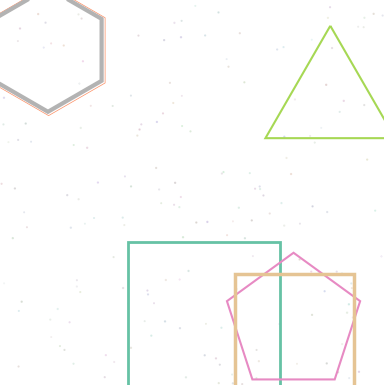[{"shape": "square", "thickness": 2, "radius": 0.99, "center": [0.53, 0.172]}, {"shape": "hexagon", "thickness": 0.5, "radius": 0.85, "center": [0.126, 0.869]}, {"shape": "pentagon", "thickness": 1.5, "radius": 0.91, "center": [0.762, 0.162]}, {"shape": "triangle", "thickness": 1.5, "radius": 0.97, "center": [0.858, 0.738]}, {"shape": "square", "thickness": 2.5, "radius": 0.77, "center": [0.765, 0.133]}, {"shape": "hexagon", "thickness": 3, "radius": 0.8, "center": [0.125, 0.871]}]